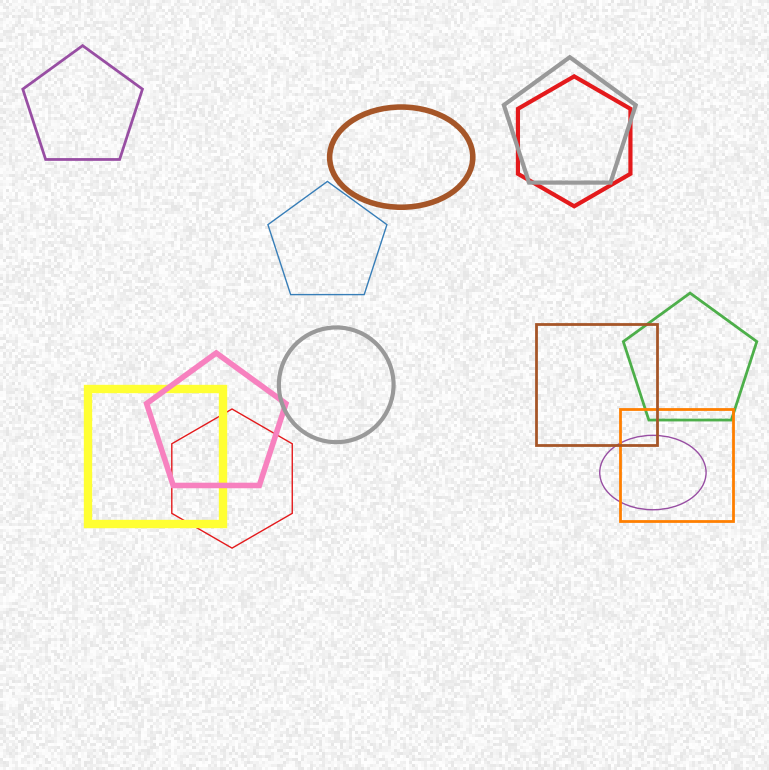[{"shape": "hexagon", "thickness": 1.5, "radius": 0.42, "center": [0.746, 0.816]}, {"shape": "hexagon", "thickness": 0.5, "radius": 0.45, "center": [0.301, 0.378]}, {"shape": "pentagon", "thickness": 0.5, "radius": 0.41, "center": [0.425, 0.683]}, {"shape": "pentagon", "thickness": 1, "radius": 0.46, "center": [0.896, 0.528]}, {"shape": "oval", "thickness": 0.5, "radius": 0.35, "center": [0.848, 0.386]}, {"shape": "pentagon", "thickness": 1, "radius": 0.41, "center": [0.107, 0.859]}, {"shape": "square", "thickness": 1, "radius": 0.37, "center": [0.879, 0.396]}, {"shape": "square", "thickness": 3, "radius": 0.44, "center": [0.202, 0.407]}, {"shape": "oval", "thickness": 2, "radius": 0.46, "center": [0.521, 0.796]}, {"shape": "square", "thickness": 1, "radius": 0.39, "center": [0.774, 0.501]}, {"shape": "pentagon", "thickness": 2, "radius": 0.48, "center": [0.281, 0.446]}, {"shape": "circle", "thickness": 1.5, "radius": 0.37, "center": [0.437, 0.5]}, {"shape": "pentagon", "thickness": 1.5, "radius": 0.45, "center": [0.74, 0.836]}]